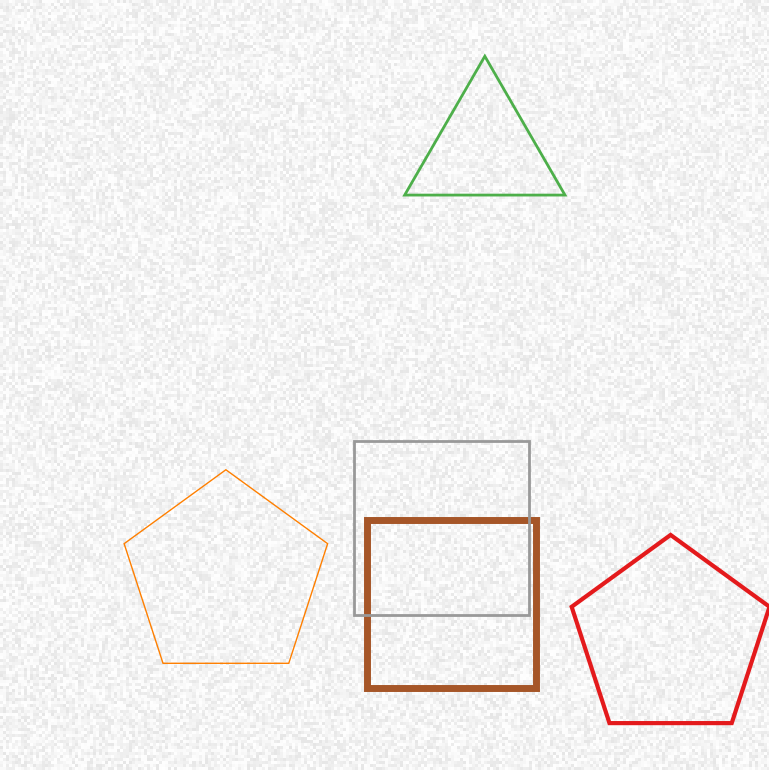[{"shape": "pentagon", "thickness": 1.5, "radius": 0.68, "center": [0.871, 0.17]}, {"shape": "triangle", "thickness": 1, "radius": 0.6, "center": [0.63, 0.807]}, {"shape": "pentagon", "thickness": 0.5, "radius": 0.69, "center": [0.293, 0.251]}, {"shape": "square", "thickness": 2.5, "radius": 0.55, "center": [0.586, 0.215]}, {"shape": "square", "thickness": 1, "radius": 0.57, "center": [0.573, 0.315]}]